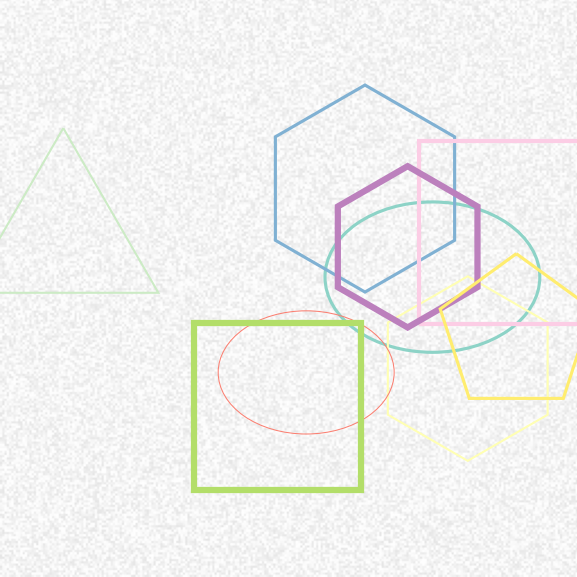[{"shape": "oval", "thickness": 1.5, "radius": 0.93, "center": [0.749, 0.519]}, {"shape": "hexagon", "thickness": 1, "radius": 0.8, "center": [0.81, 0.361]}, {"shape": "oval", "thickness": 0.5, "radius": 0.76, "center": [0.53, 0.354]}, {"shape": "hexagon", "thickness": 1.5, "radius": 0.9, "center": [0.632, 0.673]}, {"shape": "square", "thickness": 3, "radius": 0.72, "center": [0.48, 0.295]}, {"shape": "square", "thickness": 2, "radius": 0.79, "center": [0.885, 0.597]}, {"shape": "hexagon", "thickness": 3, "radius": 0.7, "center": [0.706, 0.572]}, {"shape": "triangle", "thickness": 1, "radius": 0.95, "center": [0.11, 0.587]}, {"shape": "pentagon", "thickness": 1.5, "radius": 0.69, "center": [0.894, 0.421]}]